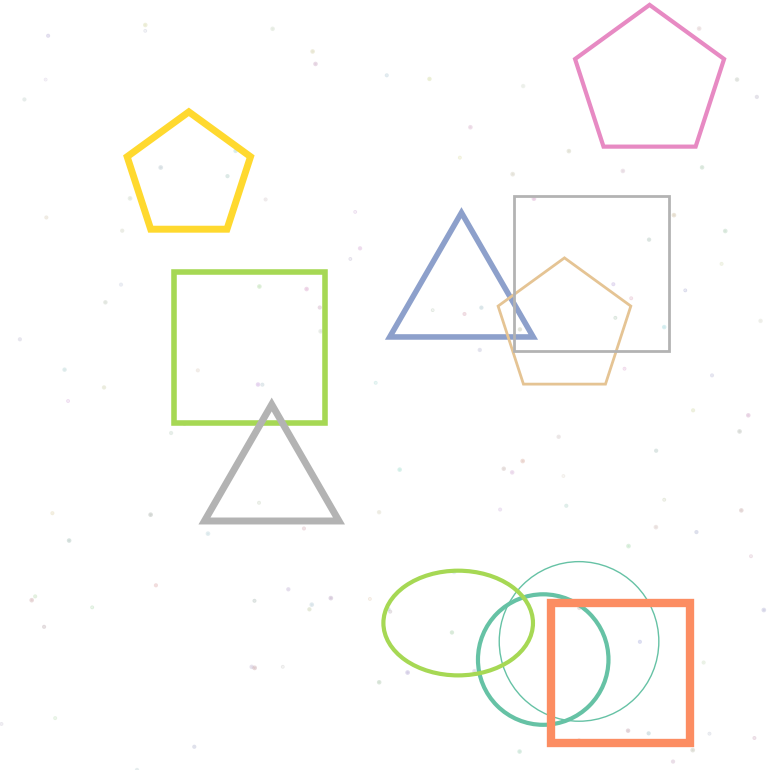[{"shape": "circle", "thickness": 0.5, "radius": 0.52, "center": [0.752, 0.167]}, {"shape": "circle", "thickness": 1.5, "radius": 0.42, "center": [0.705, 0.143]}, {"shape": "square", "thickness": 3, "radius": 0.45, "center": [0.806, 0.126]}, {"shape": "triangle", "thickness": 2, "radius": 0.54, "center": [0.599, 0.616]}, {"shape": "pentagon", "thickness": 1.5, "radius": 0.51, "center": [0.844, 0.892]}, {"shape": "oval", "thickness": 1.5, "radius": 0.49, "center": [0.595, 0.191]}, {"shape": "square", "thickness": 2, "radius": 0.49, "center": [0.324, 0.549]}, {"shape": "pentagon", "thickness": 2.5, "radius": 0.42, "center": [0.245, 0.77]}, {"shape": "pentagon", "thickness": 1, "radius": 0.45, "center": [0.733, 0.574]}, {"shape": "triangle", "thickness": 2.5, "radius": 0.5, "center": [0.353, 0.374]}, {"shape": "square", "thickness": 1, "radius": 0.5, "center": [0.768, 0.645]}]